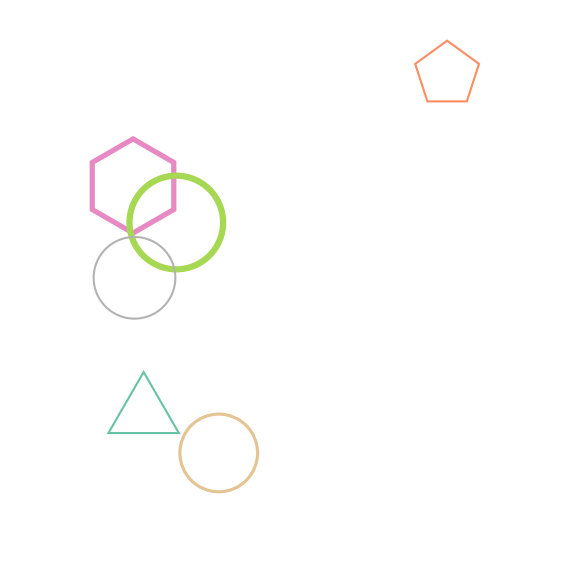[{"shape": "triangle", "thickness": 1, "radius": 0.35, "center": [0.249, 0.284]}, {"shape": "pentagon", "thickness": 1, "radius": 0.29, "center": [0.774, 0.871]}, {"shape": "hexagon", "thickness": 2.5, "radius": 0.41, "center": [0.23, 0.677]}, {"shape": "circle", "thickness": 3, "radius": 0.41, "center": [0.305, 0.614]}, {"shape": "circle", "thickness": 1.5, "radius": 0.34, "center": [0.379, 0.215]}, {"shape": "circle", "thickness": 1, "radius": 0.35, "center": [0.233, 0.518]}]